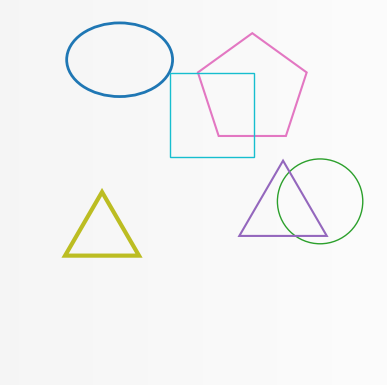[{"shape": "oval", "thickness": 2, "radius": 0.68, "center": [0.309, 0.845]}, {"shape": "circle", "thickness": 1, "radius": 0.55, "center": [0.826, 0.477]}, {"shape": "triangle", "thickness": 1.5, "radius": 0.65, "center": [0.73, 0.452]}, {"shape": "pentagon", "thickness": 1.5, "radius": 0.74, "center": [0.651, 0.766]}, {"shape": "triangle", "thickness": 3, "radius": 0.55, "center": [0.263, 0.391]}, {"shape": "square", "thickness": 1, "radius": 0.54, "center": [0.547, 0.701]}]